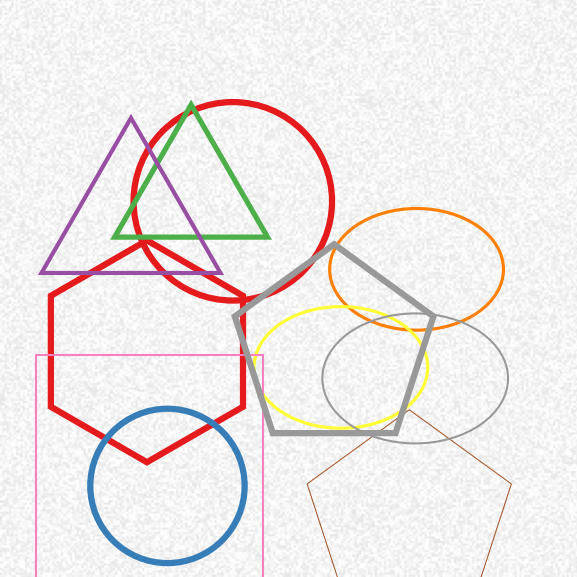[{"shape": "circle", "thickness": 3, "radius": 0.86, "center": [0.403, 0.651]}, {"shape": "hexagon", "thickness": 3, "radius": 0.96, "center": [0.254, 0.391]}, {"shape": "circle", "thickness": 3, "radius": 0.67, "center": [0.29, 0.158]}, {"shape": "triangle", "thickness": 2.5, "radius": 0.76, "center": [0.331, 0.665]}, {"shape": "triangle", "thickness": 2, "radius": 0.89, "center": [0.227, 0.616]}, {"shape": "oval", "thickness": 1.5, "radius": 0.75, "center": [0.721, 0.533]}, {"shape": "oval", "thickness": 1.5, "radius": 0.75, "center": [0.59, 0.363]}, {"shape": "pentagon", "thickness": 0.5, "radius": 0.93, "center": [0.709, 0.104]}, {"shape": "square", "thickness": 1, "radius": 0.98, "center": [0.259, 0.188]}, {"shape": "pentagon", "thickness": 3, "radius": 0.9, "center": [0.579, 0.395]}, {"shape": "oval", "thickness": 1, "radius": 0.8, "center": [0.719, 0.344]}]